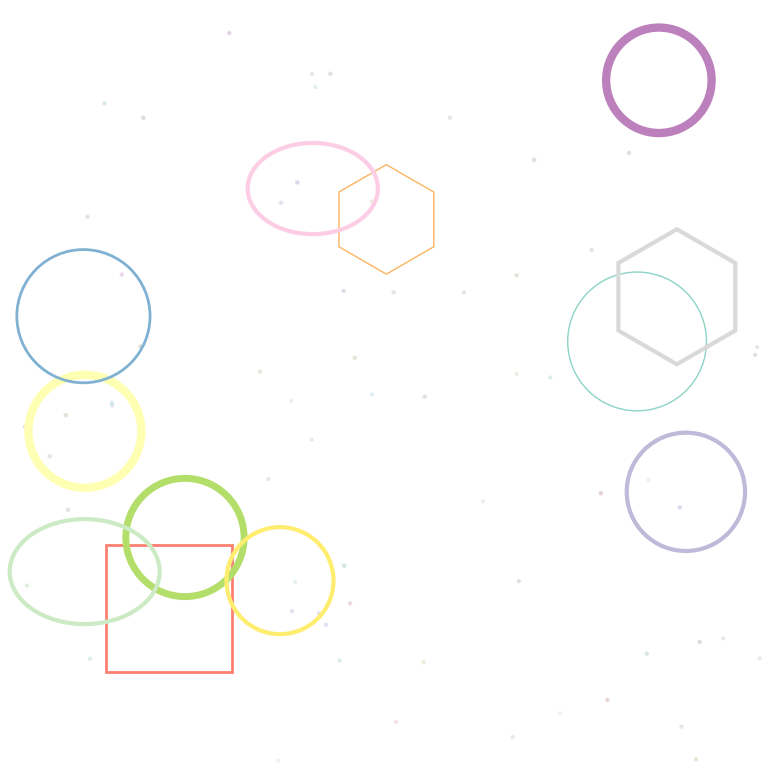[{"shape": "circle", "thickness": 0.5, "radius": 0.45, "center": [0.827, 0.557]}, {"shape": "circle", "thickness": 3, "radius": 0.37, "center": [0.11, 0.44]}, {"shape": "circle", "thickness": 1.5, "radius": 0.38, "center": [0.891, 0.361]}, {"shape": "square", "thickness": 1, "radius": 0.41, "center": [0.22, 0.21]}, {"shape": "circle", "thickness": 1, "radius": 0.43, "center": [0.108, 0.589]}, {"shape": "hexagon", "thickness": 0.5, "radius": 0.36, "center": [0.502, 0.715]}, {"shape": "circle", "thickness": 2.5, "radius": 0.38, "center": [0.24, 0.302]}, {"shape": "oval", "thickness": 1.5, "radius": 0.42, "center": [0.406, 0.755]}, {"shape": "hexagon", "thickness": 1.5, "radius": 0.44, "center": [0.879, 0.615]}, {"shape": "circle", "thickness": 3, "radius": 0.34, "center": [0.856, 0.896]}, {"shape": "oval", "thickness": 1.5, "radius": 0.49, "center": [0.11, 0.258]}, {"shape": "circle", "thickness": 1.5, "radius": 0.35, "center": [0.364, 0.246]}]